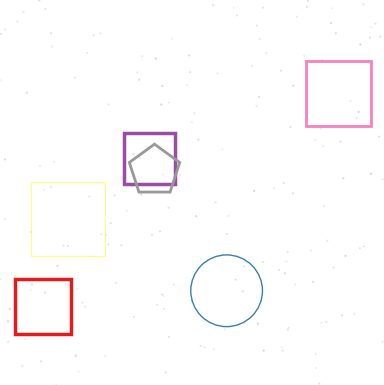[{"shape": "square", "thickness": 2.5, "radius": 0.36, "center": [0.111, 0.204]}, {"shape": "circle", "thickness": 1, "radius": 0.47, "center": [0.589, 0.245]}, {"shape": "square", "thickness": 2.5, "radius": 0.34, "center": [0.388, 0.589]}, {"shape": "square", "thickness": 0.5, "radius": 0.48, "center": [0.177, 0.431]}, {"shape": "square", "thickness": 2, "radius": 0.42, "center": [0.879, 0.758]}, {"shape": "pentagon", "thickness": 2, "radius": 0.34, "center": [0.401, 0.557]}]